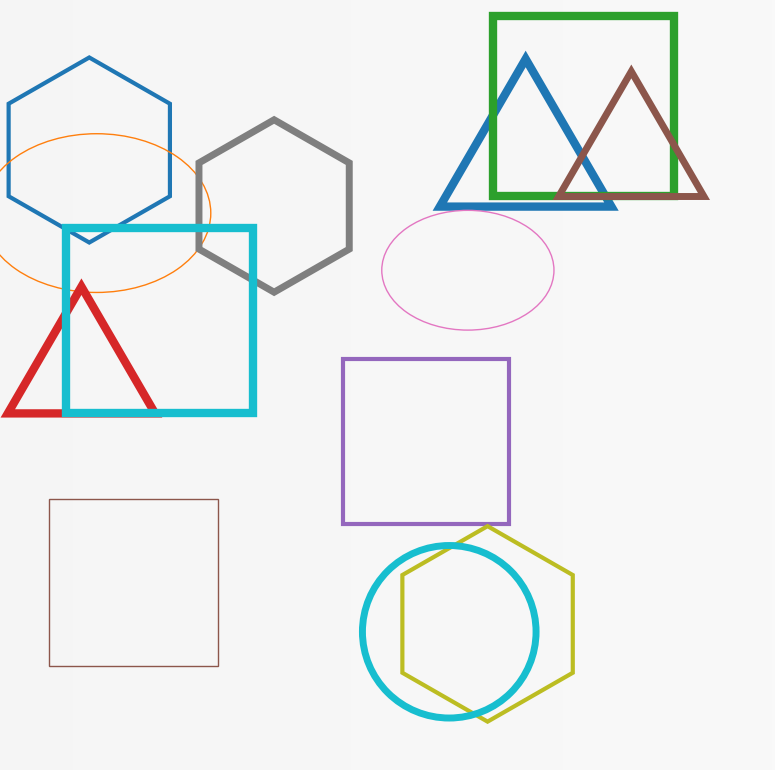[{"shape": "triangle", "thickness": 3, "radius": 0.64, "center": [0.678, 0.796]}, {"shape": "hexagon", "thickness": 1.5, "radius": 0.6, "center": [0.115, 0.805]}, {"shape": "oval", "thickness": 0.5, "radius": 0.74, "center": [0.125, 0.723]}, {"shape": "square", "thickness": 3, "radius": 0.58, "center": [0.753, 0.863]}, {"shape": "triangle", "thickness": 3, "radius": 0.55, "center": [0.105, 0.518]}, {"shape": "square", "thickness": 1.5, "radius": 0.53, "center": [0.549, 0.427]}, {"shape": "triangle", "thickness": 2.5, "radius": 0.54, "center": [0.815, 0.799]}, {"shape": "square", "thickness": 0.5, "radius": 0.54, "center": [0.172, 0.243]}, {"shape": "oval", "thickness": 0.5, "radius": 0.56, "center": [0.604, 0.649]}, {"shape": "hexagon", "thickness": 2.5, "radius": 0.56, "center": [0.354, 0.732]}, {"shape": "hexagon", "thickness": 1.5, "radius": 0.63, "center": [0.629, 0.19]}, {"shape": "circle", "thickness": 2.5, "radius": 0.56, "center": [0.58, 0.18]}, {"shape": "square", "thickness": 3, "radius": 0.6, "center": [0.206, 0.583]}]